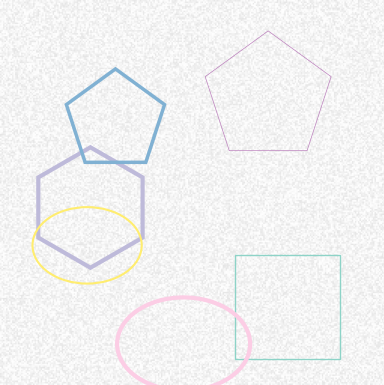[{"shape": "square", "thickness": 1, "radius": 0.68, "center": [0.746, 0.203]}, {"shape": "hexagon", "thickness": 3, "radius": 0.78, "center": [0.235, 0.461]}, {"shape": "pentagon", "thickness": 2.5, "radius": 0.67, "center": [0.3, 0.687]}, {"shape": "oval", "thickness": 3, "radius": 0.86, "center": [0.477, 0.107]}, {"shape": "pentagon", "thickness": 0.5, "radius": 0.86, "center": [0.697, 0.748]}, {"shape": "oval", "thickness": 1.5, "radius": 0.71, "center": [0.226, 0.363]}]